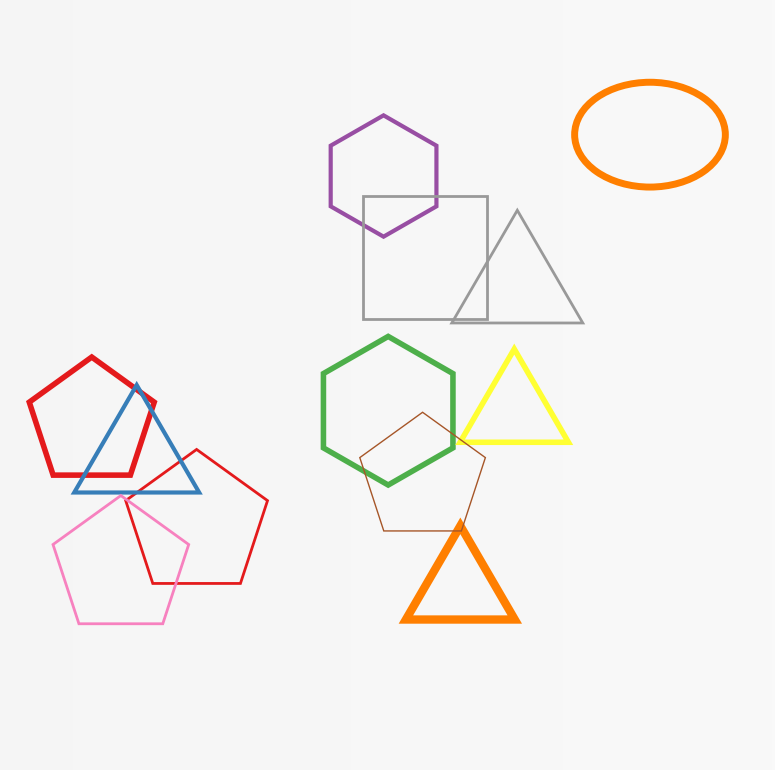[{"shape": "pentagon", "thickness": 2, "radius": 0.42, "center": [0.118, 0.452]}, {"shape": "pentagon", "thickness": 1, "radius": 0.48, "center": [0.254, 0.32]}, {"shape": "triangle", "thickness": 1.5, "radius": 0.47, "center": [0.176, 0.407]}, {"shape": "hexagon", "thickness": 2, "radius": 0.48, "center": [0.501, 0.467]}, {"shape": "hexagon", "thickness": 1.5, "radius": 0.39, "center": [0.495, 0.771]}, {"shape": "oval", "thickness": 2.5, "radius": 0.49, "center": [0.839, 0.825]}, {"shape": "triangle", "thickness": 3, "radius": 0.41, "center": [0.594, 0.236]}, {"shape": "triangle", "thickness": 2, "radius": 0.4, "center": [0.664, 0.466]}, {"shape": "pentagon", "thickness": 0.5, "radius": 0.43, "center": [0.545, 0.379]}, {"shape": "pentagon", "thickness": 1, "radius": 0.46, "center": [0.156, 0.264]}, {"shape": "square", "thickness": 1, "radius": 0.4, "center": [0.548, 0.666]}, {"shape": "triangle", "thickness": 1, "radius": 0.49, "center": [0.667, 0.629]}]